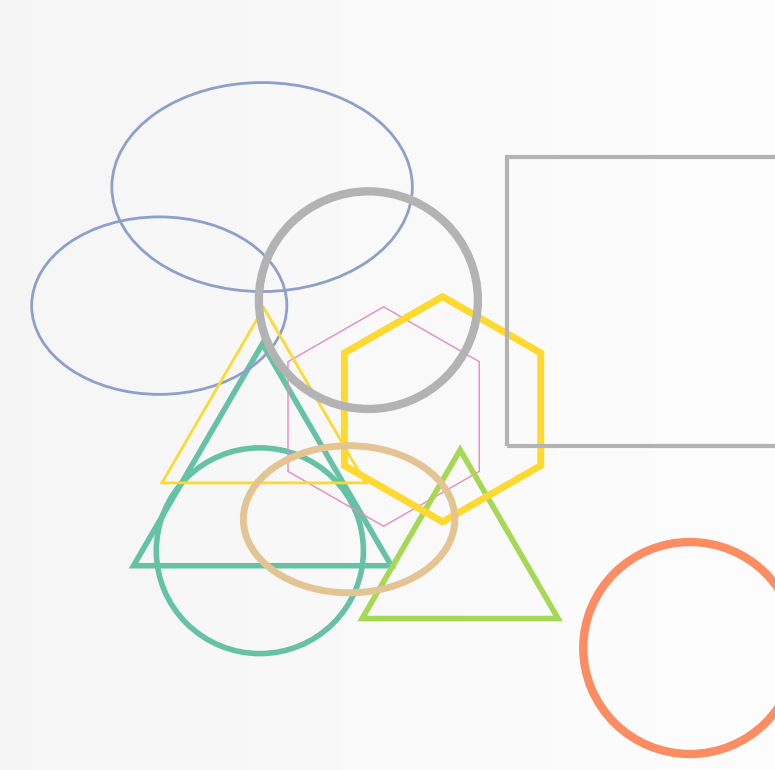[{"shape": "circle", "thickness": 2, "radius": 0.67, "center": [0.335, 0.285]}, {"shape": "triangle", "thickness": 2, "radius": 0.96, "center": [0.339, 0.361]}, {"shape": "circle", "thickness": 3, "radius": 0.69, "center": [0.89, 0.158]}, {"shape": "oval", "thickness": 1, "radius": 0.82, "center": [0.205, 0.603]}, {"shape": "oval", "thickness": 1, "radius": 0.97, "center": [0.338, 0.757]}, {"shape": "hexagon", "thickness": 0.5, "radius": 0.71, "center": [0.495, 0.459]}, {"shape": "triangle", "thickness": 2, "radius": 0.73, "center": [0.594, 0.27]}, {"shape": "hexagon", "thickness": 2.5, "radius": 0.73, "center": [0.571, 0.468]}, {"shape": "triangle", "thickness": 1, "radius": 0.76, "center": [0.34, 0.449]}, {"shape": "oval", "thickness": 2.5, "radius": 0.68, "center": [0.45, 0.326]}, {"shape": "circle", "thickness": 3, "radius": 0.71, "center": [0.475, 0.61]}, {"shape": "square", "thickness": 1.5, "radius": 0.94, "center": [0.841, 0.608]}]